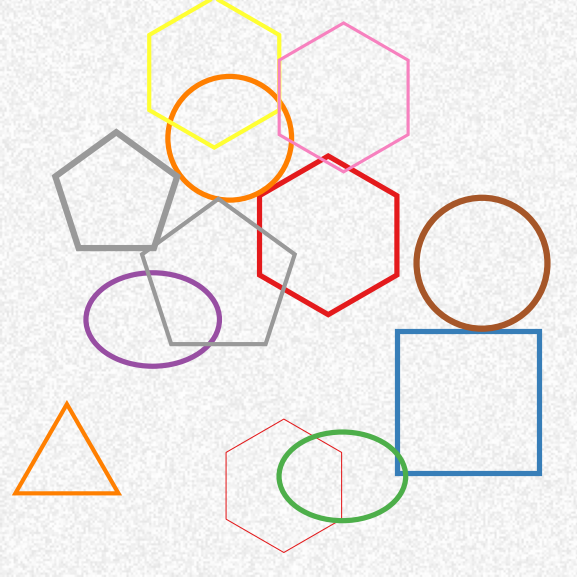[{"shape": "hexagon", "thickness": 0.5, "radius": 0.58, "center": [0.492, 0.158]}, {"shape": "hexagon", "thickness": 2.5, "radius": 0.69, "center": [0.568, 0.592]}, {"shape": "square", "thickness": 2.5, "radius": 0.61, "center": [0.811, 0.303]}, {"shape": "oval", "thickness": 2.5, "radius": 0.55, "center": [0.593, 0.174]}, {"shape": "oval", "thickness": 2.5, "radius": 0.58, "center": [0.264, 0.446]}, {"shape": "triangle", "thickness": 2, "radius": 0.52, "center": [0.116, 0.196]}, {"shape": "circle", "thickness": 2.5, "radius": 0.54, "center": [0.398, 0.76]}, {"shape": "hexagon", "thickness": 2, "radius": 0.65, "center": [0.371, 0.874]}, {"shape": "circle", "thickness": 3, "radius": 0.57, "center": [0.835, 0.543]}, {"shape": "hexagon", "thickness": 1.5, "radius": 0.64, "center": [0.595, 0.83]}, {"shape": "pentagon", "thickness": 3, "radius": 0.55, "center": [0.201, 0.659]}, {"shape": "pentagon", "thickness": 2, "radius": 0.7, "center": [0.378, 0.516]}]